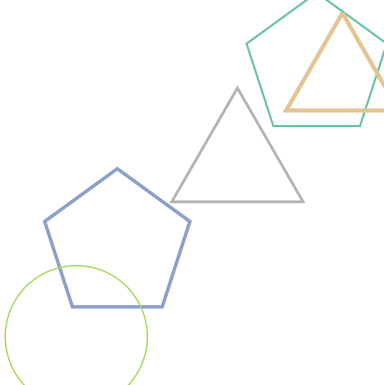[{"shape": "pentagon", "thickness": 1.5, "radius": 0.96, "center": [0.823, 0.827]}, {"shape": "pentagon", "thickness": 2.5, "radius": 0.99, "center": [0.305, 0.363]}, {"shape": "circle", "thickness": 1, "radius": 0.92, "center": [0.198, 0.125]}, {"shape": "triangle", "thickness": 3, "radius": 0.84, "center": [0.889, 0.797]}, {"shape": "triangle", "thickness": 2, "radius": 0.99, "center": [0.617, 0.574]}]